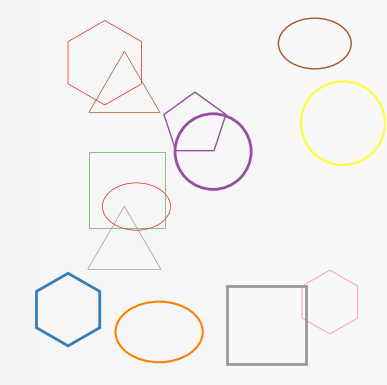[{"shape": "oval", "thickness": 0.5, "radius": 0.44, "center": [0.352, 0.464]}, {"shape": "hexagon", "thickness": 0.5, "radius": 0.55, "center": [0.271, 0.837]}, {"shape": "hexagon", "thickness": 2, "radius": 0.47, "center": [0.176, 0.196]}, {"shape": "square", "thickness": 0.5, "radius": 0.49, "center": [0.328, 0.506]}, {"shape": "circle", "thickness": 2, "radius": 0.49, "center": [0.55, 0.606]}, {"shape": "pentagon", "thickness": 1, "radius": 0.42, "center": [0.503, 0.677]}, {"shape": "oval", "thickness": 1.5, "radius": 0.56, "center": [0.411, 0.138]}, {"shape": "circle", "thickness": 1.5, "radius": 0.54, "center": [0.885, 0.68]}, {"shape": "oval", "thickness": 1, "radius": 0.47, "center": [0.812, 0.887]}, {"shape": "triangle", "thickness": 0.5, "radius": 0.53, "center": [0.321, 0.761]}, {"shape": "hexagon", "thickness": 0.5, "radius": 0.41, "center": [0.851, 0.215]}, {"shape": "triangle", "thickness": 0.5, "radius": 0.55, "center": [0.321, 0.355]}, {"shape": "square", "thickness": 2, "radius": 0.51, "center": [0.688, 0.157]}]